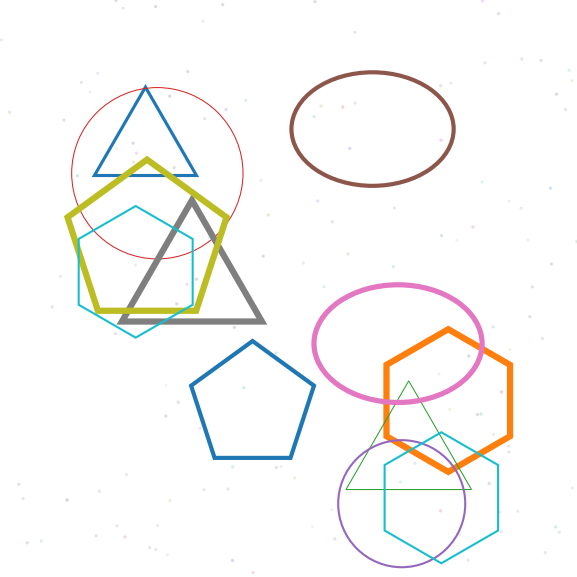[{"shape": "pentagon", "thickness": 2, "radius": 0.56, "center": [0.437, 0.297]}, {"shape": "triangle", "thickness": 1.5, "radius": 0.51, "center": [0.252, 0.746]}, {"shape": "hexagon", "thickness": 3, "radius": 0.62, "center": [0.776, 0.306]}, {"shape": "triangle", "thickness": 0.5, "radius": 0.63, "center": [0.708, 0.214]}, {"shape": "circle", "thickness": 0.5, "radius": 0.74, "center": [0.272, 0.699]}, {"shape": "circle", "thickness": 1, "radius": 0.55, "center": [0.696, 0.127]}, {"shape": "oval", "thickness": 2, "radius": 0.7, "center": [0.645, 0.776]}, {"shape": "oval", "thickness": 2.5, "radius": 0.73, "center": [0.689, 0.404]}, {"shape": "triangle", "thickness": 3, "radius": 0.7, "center": [0.332, 0.512]}, {"shape": "pentagon", "thickness": 3, "radius": 0.72, "center": [0.255, 0.578]}, {"shape": "hexagon", "thickness": 1, "radius": 0.57, "center": [0.235, 0.528]}, {"shape": "hexagon", "thickness": 1, "radius": 0.57, "center": [0.764, 0.137]}]